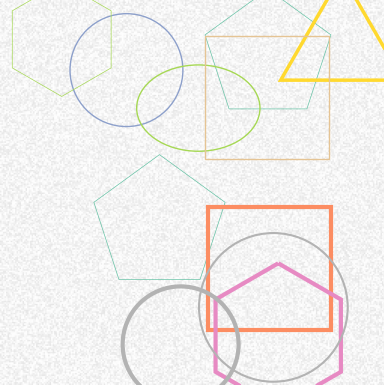[{"shape": "pentagon", "thickness": 0.5, "radius": 0.86, "center": [0.696, 0.856]}, {"shape": "pentagon", "thickness": 0.5, "radius": 0.9, "center": [0.414, 0.419]}, {"shape": "square", "thickness": 3, "radius": 0.8, "center": [0.699, 0.303]}, {"shape": "circle", "thickness": 1, "radius": 0.73, "center": [0.328, 0.818]}, {"shape": "hexagon", "thickness": 3, "radius": 0.94, "center": [0.723, 0.128]}, {"shape": "hexagon", "thickness": 0.5, "radius": 0.74, "center": [0.16, 0.898]}, {"shape": "oval", "thickness": 1, "radius": 0.8, "center": [0.515, 0.719]}, {"shape": "triangle", "thickness": 2.5, "radius": 0.92, "center": [0.888, 0.883]}, {"shape": "square", "thickness": 1, "radius": 0.8, "center": [0.694, 0.747]}, {"shape": "circle", "thickness": 1.5, "radius": 0.97, "center": [0.71, 0.202]}, {"shape": "circle", "thickness": 3, "radius": 0.75, "center": [0.469, 0.106]}]